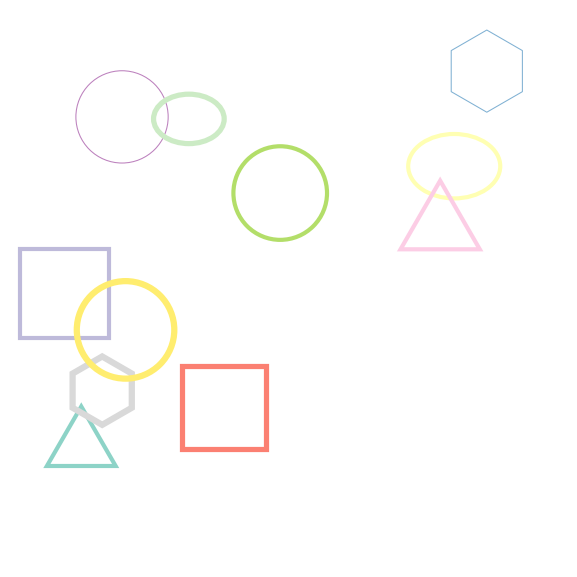[{"shape": "triangle", "thickness": 2, "radius": 0.34, "center": [0.141, 0.227]}, {"shape": "oval", "thickness": 2, "radius": 0.4, "center": [0.787, 0.711]}, {"shape": "square", "thickness": 2, "radius": 0.39, "center": [0.111, 0.491]}, {"shape": "square", "thickness": 2.5, "radius": 0.36, "center": [0.388, 0.293]}, {"shape": "hexagon", "thickness": 0.5, "radius": 0.36, "center": [0.843, 0.876]}, {"shape": "circle", "thickness": 2, "radius": 0.41, "center": [0.485, 0.665]}, {"shape": "triangle", "thickness": 2, "radius": 0.4, "center": [0.762, 0.607]}, {"shape": "hexagon", "thickness": 3, "radius": 0.3, "center": [0.177, 0.323]}, {"shape": "circle", "thickness": 0.5, "radius": 0.4, "center": [0.211, 0.797]}, {"shape": "oval", "thickness": 2.5, "radius": 0.31, "center": [0.327, 0.793]}, {"shape": "circle", "thickness": 3, "radius": 0.42, "center": [0.217, 0.428]}]